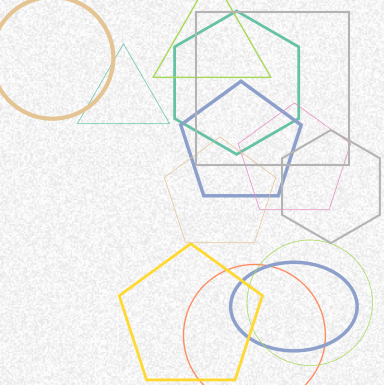[{"shape": "triangle", "thickness": 0.5, "radius": 0.69, "center": [0.321, 0.748]}, {"shape": "hexagon", "thickness": 2, "radius": 0.93, "center": [0.615, 0.785]}, {"shape": "circle", "thickness": 1, "radius": 0.92, "center": [0.661, 0.129]}, {"shape": "pentagon", "thickness": 2.5, "radius": 0.82, "center": [0.626, 0.624]}, {"shape": "oval", "thickness": 2.5, "radius": 0.82, "center": [0.763, 0.204]}, {"shape": "pentagon", "thickness": 0.5, "radius": 0.77, "center": [0.765, 0.579]}, {"shape": "circle", "thickness": 0.5, "radius": 0.81, "center": [0.805, 0.214]}, {"shape": "triangle", "thickness": 1, "radius": 0.88, "center": [0.551, 0.887]}, {"shape": "pentagon", "thickness": 2, "radius": 0.98, "center": [0.496, 0.172]}, {"shape": "pentagon", "thickness": 0.5, "radius": 0.76, "center": [0.571, 0.492]}, {"shape": "circle", "thickness": 3, "radius": 0.79, "center": [0.136, 0.85]}, {"shape": "square", "thickness": 1.5, "radius": 0.99, "center": [0.707, 0.771]}, {"shape": "hexagon", "thickness": 1.5, "radius": 0.73, "center": [0.86, 0.515]}]